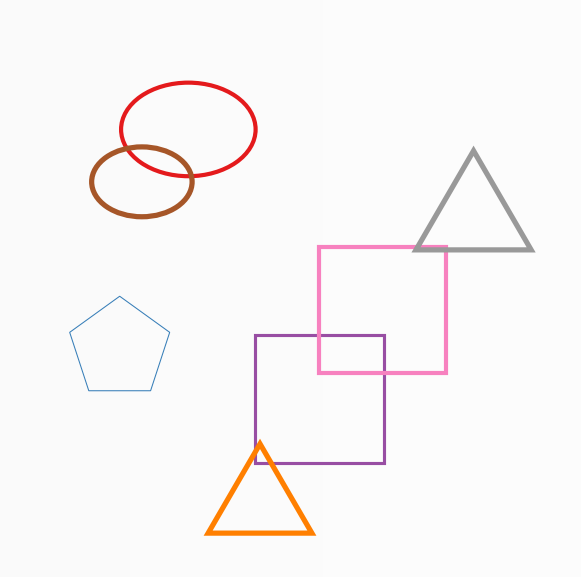[{"shape": "oval", "thickness": 2, "radius": 0.58, "center": [0.324, 0.775]}, {"shape": "pentagon", "thickness": 0.5, "radius": 0.45, "center": [0.206, 0.396]}, {"shape": "square", "thickness": 1.5, "radius": 0.55, "center": [0.549, 0.309]}, {"shape": "triangle", "thickness": 2.5, "radius": 0.52, "center": [0.447, 0.127]}, {"shape": "oval", "thickness": 2.5, "radius": 0.43, "center": [0.244, 0.684]}, {"shape": "square", "thickness": 2, "radius": 0.55, "center": [0.658, 0.463]}, {"shape": "triangle", "thickness": 2.5, "radius": 0.57, "center": [0.815, 0.624]}]